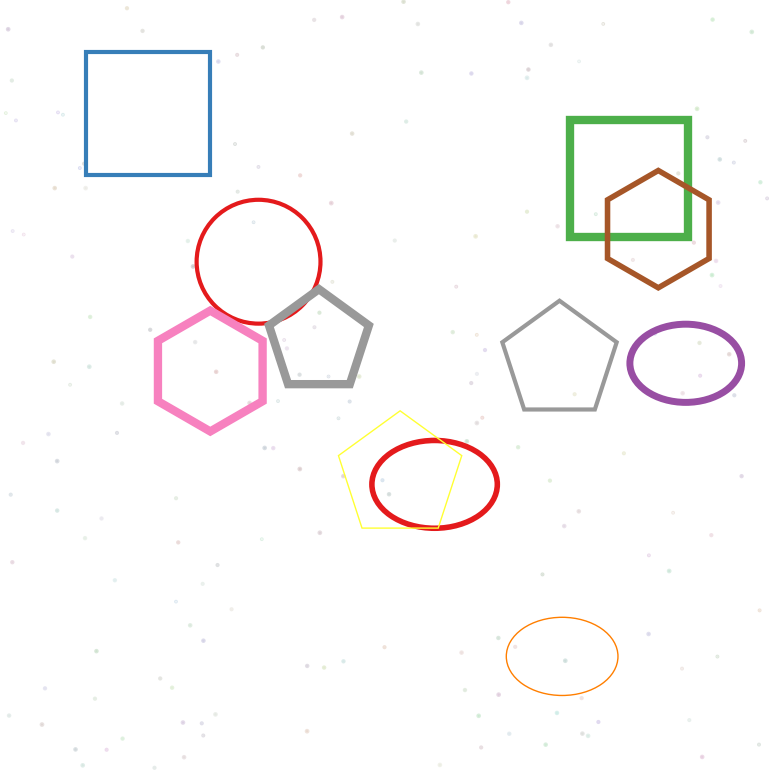[{"shape": "oval", "thickness": 2, "radius": 0.41, "center": [0.564, 0.371]}, {"shape": "circle", "thickness": 1.5, "radius": 0.4, "center": [0.336, 0.66]}, {"shape": "square", "thickness": 1.5, "radius": 0.4, "center": [0.192, 0.853]}, {"shape": "square", "thickness": 3, "radius": 0.38, "center": [0.817, 0.768]}, {"shape": "oval", "thickness": 2.5, "radius": 0.36, "center": [0.891, 0.528]}, {"shape": "oval", "thickness": 0.5, "radius": 0.36, "center": [0.73, 0.148]}, {"shape": "pentagon", "thickness": 0.5, "radius": 0.42, "center": [0.52, 0.382]}, {"shape": "hexagon", "thickness": 2, "radius": 0.38, "center": [0.855, 0.702]}, {"shape": "hexagon", "thickness": 3, "radius": 0.39, "center": [0.273, 0.518]}, {"shape": "pentagon", "thickness": 1.5, "radius": 0.39, "center": [0.727, 0.531]}, {"shape": "pentagon", "thickness": 3, "radius": 0.34, "center": [0.414, 0.556]}]